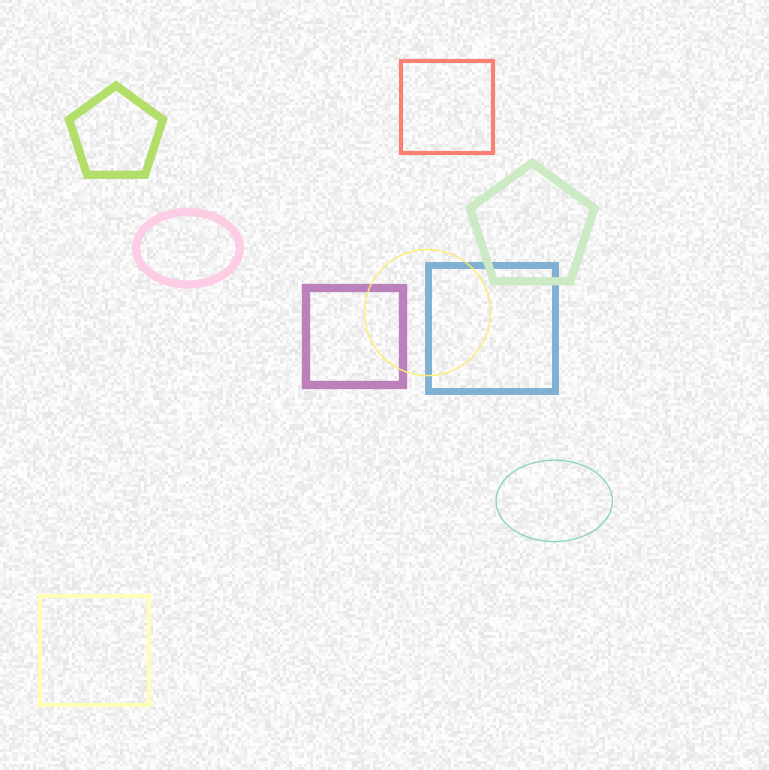[{"shape": "oval", "thickness": 0.5, "radius": 0.38, "center": [0.72, 0.35]}, {"shape": "square", "thickness": 1.5, "radius": 0.35, "center": [0.123, 0.155]}, {"shape": "square", "thickness": 1.5, "radius": 0.3, "center": [0.581, 0.861]}, {"shape": "square", "thickness": 2.5, "radius": 0.41, "center": [0.638, 0.575]}, {"shape": "pentagon", "thickness": 3, "radius": 0.32, "center": [0.151, 0.825]}, {"shape": "oval", "thickness": 3, "radius": 0.34, "center": [0.244, 0.678]}, {"shape": "square", "thickness": 3, "radius": 0.32, "center": [0.46, 0.563]}, {"shape": "pentagon", "thickness": 3, "radius": 0.42, "center": [0.691, 0.703]}, {"shape": "circle", "thickness": 0.5, "radius": 0.41, "center": [0.555, 0.594]}]